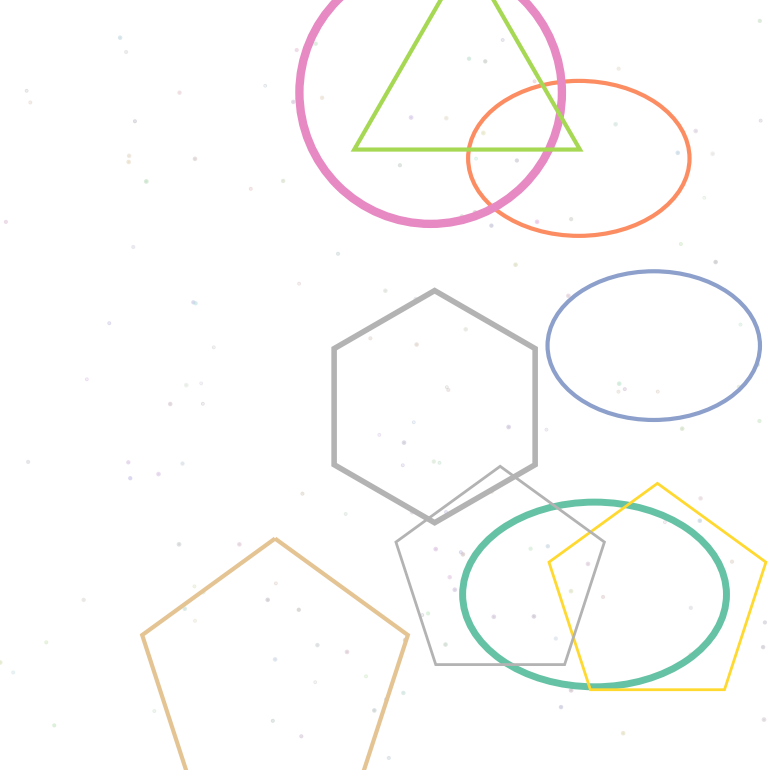[{"shape": "oval", "thickness": 2.5, "radius": 0.86, "center": [0.772, 0.228]}, {"shape": "oval", "thickness": 1.5, "radius": 0.72, "center": [0.752, 0.794]}, {"shape": "oval", "thickness": 1.5, "radius": 0.69, "center": [0.849, 0.551]}, {"shape": "circle", "thickness": 3, "radius": 0.85, "center": [0.559, 0.88]}, {"shape": "triangle", "thickness": 1.5, "radius": 0.85, "center": [0.607, 0.89]}, {"shape": "pentagon", "thickness": 1, "radius": 0.74, "center": [0.854, 0.224]}, {"shape": "pentagon", "thickness": 1.5, "radius": 0.91, "center": [0.357, 0.119]}, {"shape": "hexagon", "thickness": 2, "radius": 0.75, "center": [0.564, 0.472]}, {"shape": "pentagon", "thickness": 1, "radius": 0.71, "center": [0.65, 0.252]}]